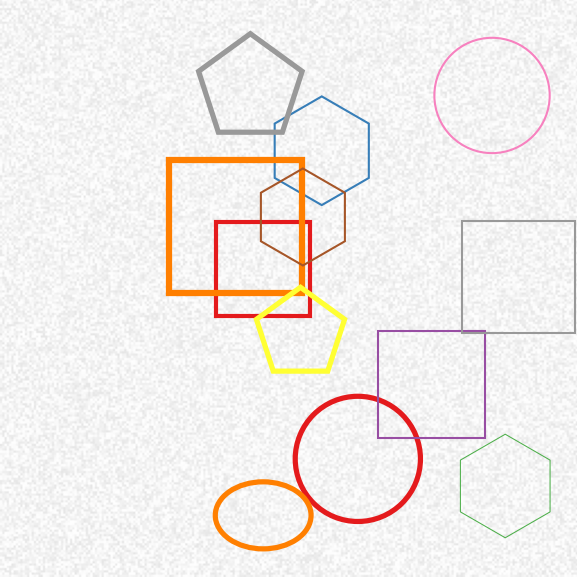[{"shape": "circle", "thickness": 2.5, "radius": 0.54, "center": [0.62, 0.205]}, {"shape": "square", "thickness": 2, "radius": 0.41, "center": [0.455, 0.533]}, {"shape": "hexagon", "thickness": 1, "radius": 0.47, "center": [0.557, 0.738]}, {"shape": "hexagon", "thickness": 0.5, "radius": 0.45, "center": [0.875, 0.158]}, {"shape": "square", "thickness": 1, "radius": 0.46, "center": [0.747, 0.334]}, {"shape": "oval", "thickness": 2.5, "radius": 0.41, "center": [0.456, 0.107]}, {"shape": "square", "thickness": 3, "radius": 0.58, "center": [0.408, 0.607]}, {"shape": "pentagon", "thickness": 2.5, "radius": 0.4, "center": [0.52, 0.421]}, {"shape": "hexagon", "thickness": 1, "radius": 0.42, "center": [0.524, 0.623]}, {"shape": "circle", "thickness": 1, "radius": 0.5, "center": [0.852, 0.834]}, {"shape": "square", "thickness": 1, "radius": 0.49, "center": [0.898, 0.519]}, {"shape": "pentagon", "thickness": 2.5, "radius": 0.47, "center": [0.434, 0.846]}]